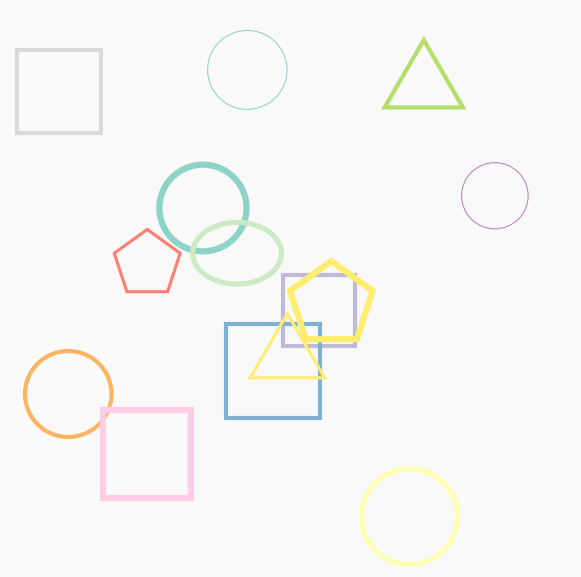[{"shape": "circle", "thickness": 0.5, "radius": 0.34, "center": [0.425, 0.878]}, {"shape": "circle", "thickness": 3, "radius": 0.38, "center": [0.349, 0.639]}, {"shape": "circle", "thickness": 2.5, "radius": 0.41, "center": [0.704, 0.104]}, {"shape": "square", "thickness": 2, "radius": 0.31, "center": [0.548, 0.461]}, {"shape": "pentagon", "thickness": 1.5, "radius": 0.3, "center": [0.253, 0.542]}, {"shape": "square", "thickness": 2, "radius": 0.41, "center": [0.47, 0.357]}, {"shape": "circle", "thickness": 2, "radius": 0.37, "center": [0.117, 0.317]}, {"shape": "triangle", "thickness": 2, "radius": 0.39, "center": [0.729, 0.852]}, {"shape": "square", "thickness": 3, "radius": 0.38, "center": [0.252, 0.213]}, {"shape": "square", "thickness": 2, "radius": 0.36, "center": [0.102, 0.841]}, {"shape": "circle", "thickness": 0.5, "radius": 0.29, "center": [0.851, 0.66]}, {"shape": "oval", "thickness": 2.5, "radius": 0.38, "center": [0.408, 0.561]}, {"shape": "pentagon", "thickness": 3, "radius": 0.37, "center": [0.57, 0.472]}, {"shape": "triangle", "thickness": 1.5, "radius": 0.37, "center": [0.494, 0.382]}]